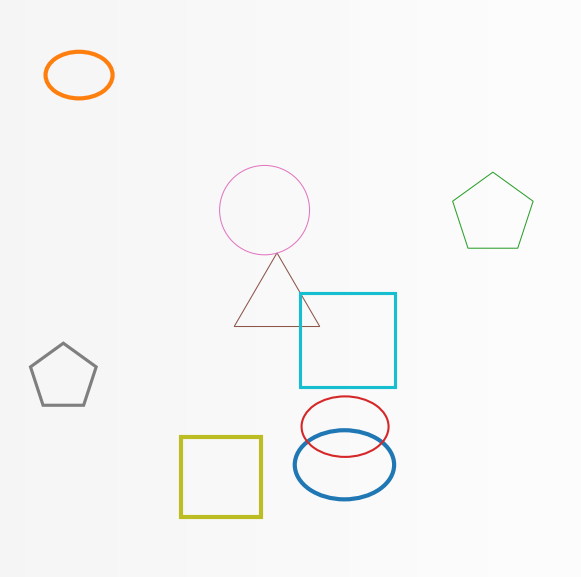[{"shape": "oval", "thickness": 2, "radius": 0.43, "center": [0.593, 0.194]}, {"shape": "oval", "thickness": 2, "radius": 0.29, "center": [0.136, 0.869]}, {"shape": "pentagon", "thickness": 0.5, "radius": 0.36, "center": [0.848, 0.628]}, {"shape": "oval", "thickness": 1, "radius": 0.37, "center": [0.594, 0.26]}, {"shape": "triangle", "thickness": 0.5, "radius": 0.42, "center": [0.477, 0.476]}, {"shape": "circle", "thickness": 0.5, "radius": 0.39, "center": [0.455, 0.635]}, {"shape": "pentagon", "thickness": 1.5, "radius": 0.3, "center": [0.109, 0.345]}, {"shape": "square", "thickness": 2, "radius": 0.34, "center": [0.38, 0.173]}, {"shape": "square", "thickness": 1.5, "radius": 0.41, "center": [0.598, 0.41]}]